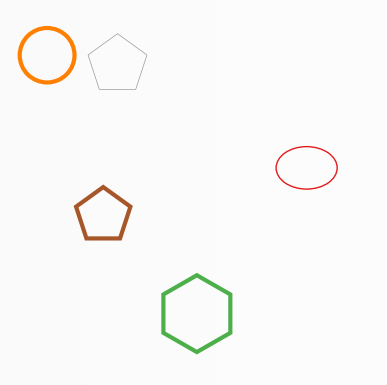[{"shape": "oval", "thickness": 1, "radius": 0.39, "center": [0.791, 0.564]}, {"shape": "hexagon", "thickness": 3, "radius": 0.5, "center": [0.508, 0.185]}, {"shape": "circle", "thickness": 3, "radius": 0.35, "center": [0.122, 0.857]}, {"shape": "pentagon", "thickness": 3, "radius": 0.37, "center": [0.266, 0.44]}, {"shape": "pentagon", "thickness": 0.5, "radius": 0.4, "center": [0.303, 0.833]}]